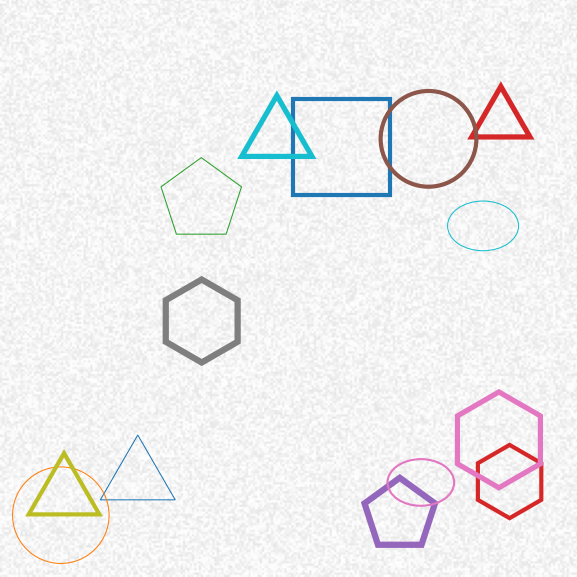[{"shape": "triangle", "thickness": 0.5, "radius": 0.37, "center": [0.239, 0.171]}, {"shape": "square", "thickness": 2, "radius": 0.42, "center": [0.591, 0.745]}, {"shape": "circle", "thickness": 0.5, "radius": 0.42, "center": [0.105, 0.107]}, {"shape": "pentagon", "thickness": 0.5, "radius": 0.37, "center": [0.349, 0.653]}, {"shape": "triangle", "thickness": 2.5, "radius": 0.29, "center": [0.867, 0.791]}, {"shape": "hexagon", "thickness": 2, "radius": 0.32, "center": [0.882, 0.165]}, {"shape": "pentagon", "thickness": 3, "radius": 0.32, "center": [0.692, 0.108]}, {"shape": "circle", "thickness": 2, "radius": 0.41, "center": [0.742, 0.759]}, {"shape": "oval", "thickness": 1, "radius": 0.29, "center": [0.729, 0.164]}, {"shape": "hexagon", "thickness": 2.5, "radius": 0.41, "center": [0.864, 0.237]}, {"shape": "hexagon", "thickness": 3, "radius": 0.36, "center": [0.349, 0.443]}, {"shape": "triangle", "thickness": 2, "radius": 0.35, "center": [0.111, 0.144]}, {"shape": "oval", "thickness": 0.5, "radius": 0.31, "center": [0.836, 0.608]}, {"shape": "triangle", "thickness": 2.5, "radius": 0.35, "center": [0.479, 0.763]}]